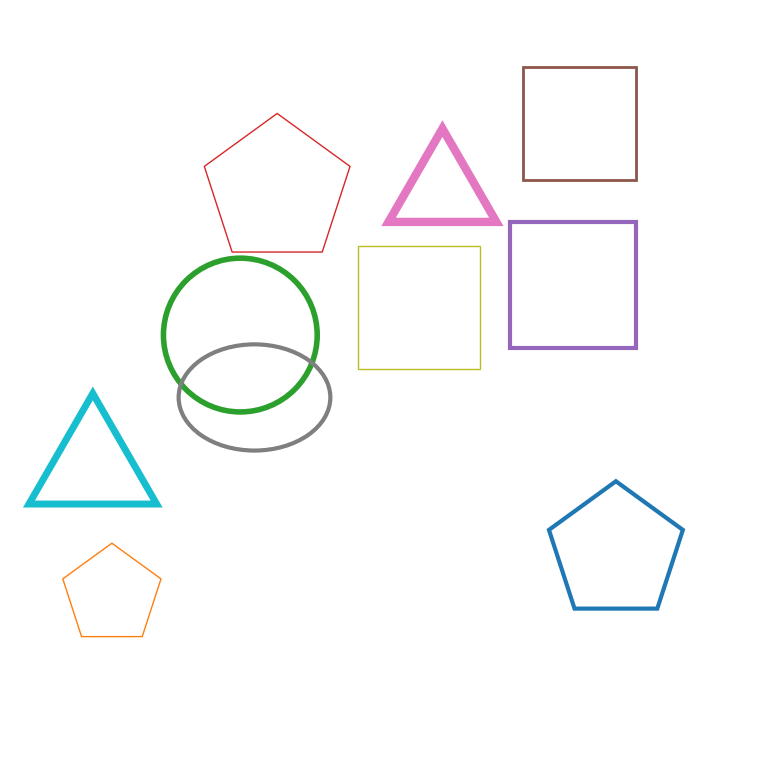[{"shape": "pentagon", "thickness": 1.5, "radius": 0.46, "center": [0.8, 0.284]}, {"shape": "pentagon", "thickness": 0.5, "radius": 0.34, "center": [0.145, 0.227]}, {"shape": "circle", "thickness": 2, "radius": 0.5, "center": [0.312, 0.565]}, {"shape": "pentagon", "thickness": 0.5, "radius": 0.5, "center": [0.36, 0.753]}, {"shape": "square", "thickness": 1.5, "radius": 0.41, "center": [0.744, 0.629]}, {"shape": "square", "thickness": 1, "radius": 0.36, "center": [0.753, 0.84]}, {"shape": "triangle", "thickness": 3, "radius": 0.4, "center": [0.575, 0.752]}, {"shape": "oval", "thickness": 1.5, "radius": 0.49, "center": [0.331, 0.484]}, {"shape": "square", "thickness": 0.5, "radius": 0.4, "center": [0.544, 0.601]}, {"shape": "triangle", "thickness": 2.5, "radius": 0.48, "center": [0.121, 0.393]}]